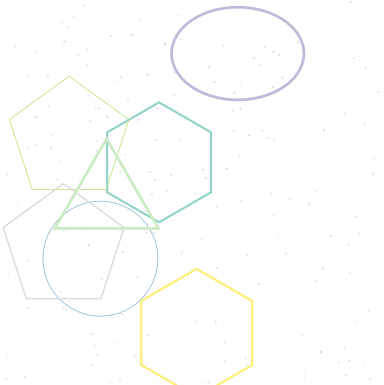[{"shape": "hexagon", "thickness": 1.5, "radius": 0.78, "center": [0.413, 0.578]}, {"shape": "oval", "thickness": 2, "radius": 0.86, "center": [0.618, 0.861]}, {"shape": "circle", "thickness": 0.5, "radius": 0.75, "center": [0.261, 0.328]}, {"shape": "pentagon", "thickness": 0.5, "radius": 0.81, "center": [0.18, 0.639]}, {"shape": "pentagon", "thickness": 1, "radius": 0.83, "center": [0.165, 0.358]}, {"shape": "triangle", "thickness": 2, "radius": 0.78, "center": [0.277, 0.484]}, {"shape": "hexagon", "thickness": 1.5, "radius": 0.83, "center": [0.511, 0.135]}]